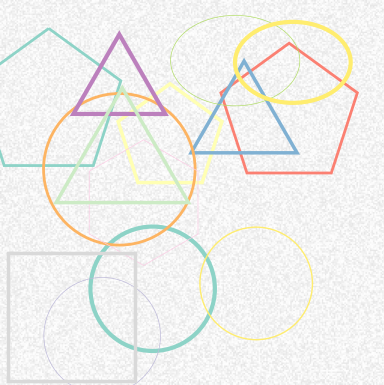[{"shape": "pentagon", "thickness": 2, "radius": 0.98, "center": [0.127, 0.729]}, {"shape": "circle", "thickness": 3, "radius": 0.81, "center": [0.397, 0.25]}, {"shape": "pentagon", "thickness": 2.5, "radius": 0.71, "center": [0.442, 0.64]}, {"shape": "circle", "thickness": 0.5, "radius": 0.76, "center": [0.265, 0.128]}, {"shape": "pentagon", "thickness": 2, "radius": 0.93, "center": [0.751, 0.701]}, {"shape": "triangle", "thickness": 2.5, "radius": 0.79, "center": [0.634, 0.683]}, {"shape": "circle", "thickness": 2, "radius": 0.98, "center": [0.31, 0.56]}, {"shape": "oval", "thickness": 0.5, "radius": 0.84, "center": [0.611, 0.843]}, {"shape": "hexagon", "thickness": 0.5, "radius": 0.82, "center": [0.373, 0.474]}, {"shape": "square", "thickness": 2.5, "radius": 0.83, "center": [0.185, 0.176]}, {"shape": "triangle", "thickness": 3, "radius": 0.69, "center": [0.31, 0.773]}, {"shape": "triangle", "thickness": 2.5, "radius": 0.99, "center": [0.318, 0.573]}, {"shape": "oval", "thickness": 3, "radius": 0.75, "center": [0.761, 0.838]}, {"shape": "circle", "thickness": 1, "radius": 0.73, "center": [0.665, 0.264]}]